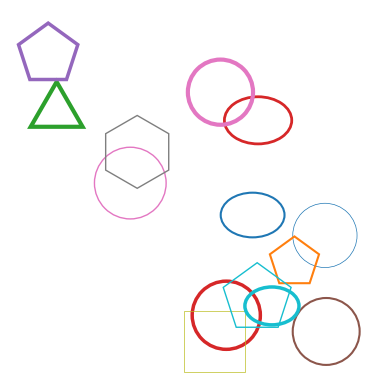[{"shape": "circle", "thickness": 0.5, "radius": 0.42, "center": [0.844, 0.389]}, {"shape": "oval", "thickness": 1.5, "radius": 0.41, "center": [0.656, 0.442]}, {"shape": "pentagon", "thickness": 1.5, "radius": 0.34, "center": [0.765, 0.319]}, {"shape": "triangle", "thickness": 3, "radius": 0.39, "center": [0.147, 0.71]}, {"shape": "circle", "thickness": 2.5, "radius": 0.44, "center": [0.588, 0.181]}, {"shape": "oval", "thickness": 2, "radius": 0.44, "center": [0.67, 0.687]}, {"shape": "pentagon", "thickness": 2.5, "radius": 0.4, "center": [0.125, 0.859]}, {"shape": "circle", "thickness": 1.5, "radius": 0.43, "center": [0.847, 0.139]}, {"shape": "circle", "thickness": 1, "radius": 0.47, "center": [0.338, 0.524]}, {"shape": "circle", "thickness": 3, "radius": 0.42, "center": [0.573, 0.761]}, {"shape": "hexagon", "thickness": 1, "radius": 0.47, "center": [0.356, 0.605]}, {"shape": "square", "thickness": 0.5, "radius": 0.4, "center": [0.557, 0.113]}, {"shape": "pentagon", "thickness": 1, "radius": 0.46, "center": [0.668, 0.225]}, {"shape": "oval", "thickness": 2.5, "radius": 0.35, "center": [0.706, 0.205]}]